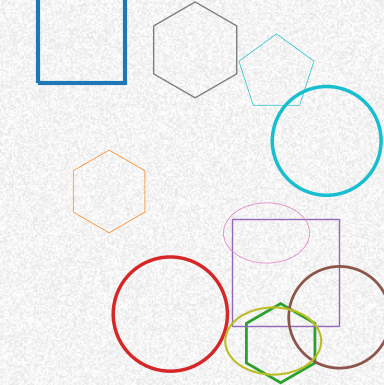[{"shape": "square", "thickness": 3, "radius": 0.56, "center": [0.212, 0.897]}, {"shape": "hexagon", "thickness": 0.5, "radius": 0.54, "center": [0.283, 0.503]}, {"shape": "hexagon", "thickness": 2, "radius": 0.51, "center": [0.729, 0.109]}, {"shape": "circle", "thickness": 2.5, "radius": 0.74, "center": [0.442, 0.184]}, {"shape": "square", "thickness": 1, "radius": 0.69, "center": [0.742, 0.293]}, {"shape": "circle", "thickness": 2, "radius": 0.66, "center": [0.882, 0.176]}, {"shape": "oval", "thickness": 0.5, "radius": 0.56, "center": [0.692, 0.395]}, {"shape": "hexagon", "thickness": 1, "radius": 0.62, "center": [0.507, 0.87]}, {"shape": "oval", "thickness": 1.5, "radius": 0.62, "center": [0.71, 0.114]}, {"shape": "circle", "thickness": 2.5, "radius": 0.71, "center": [0.849, 0.634]}, {"shape": "pentagon", "thickness": 0.5, "radius": 0.51, "center": [0.718, 0.809]}]